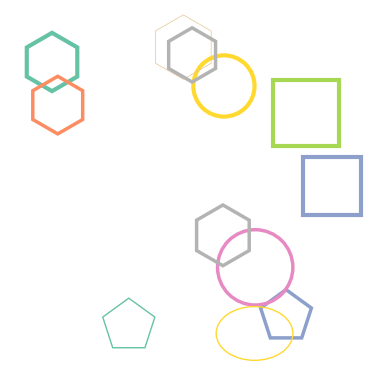[{"shape": "pentagon", "thickness": 1, "radius": 0.36, "center": [0.335, 0.154]}, {"shape": "hexagon", "thickness": 3, "radius": 0.38, "center": [0.135, 0.839]}, {"shape": "hexagon", "thickness": 2.5, "radius": 0.37, "center": [0.15, 0.727]}, {"shape": "pentagon", "thickness": 2.5, "radius": 0.35, "center": [0.743, 0.178]}, {"shape": "square", "thickness": 3, "radius": 0.38, "center": [0.862, 0.516]}, {"shape": "circle", "thickness": 2.5, "radius": 0.49, "center": [0.663, 0.306]}, {"shape": "square", "thickness": 3, "radius": 0.42, "center": [0.795, 0.706]}, {"shape": "oval", "thickness": 1, "radius": 0.5, "center": [0.661, 0.134]}, {"shape": "circle", "thickness": 3, "radius": 0.4, "center": [0.582, 0.777]}, {"shape": "hexagon", "thickness": 0.5, "radius": 0.42, "center": [0.476, 0.878]}, {"shape": "hexagon", "thickness": 2.5, "radius": 0.39, "center": [0.579, 0.389]}, {"shape": "hexagon", "thickness": 2.5, "radius": 0.35, "center": [0.499, 0.857]}]